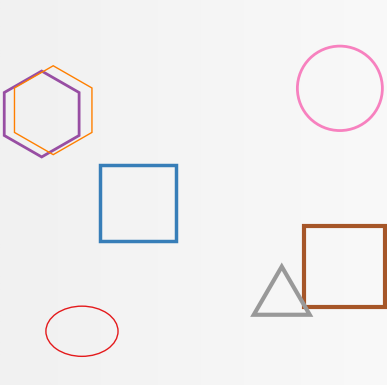[{"shape": "oval", "thickness": 1, "radius": 0.47, "center": [0.212, 0.14]}, {"shape": "square", "thickness": 2.5, "radius": 0.49, "center": [0.355, 0.472]}, {"shape": "hexagon", "thickness": 2, "radius": 0.56, "center": [0.108, 0.704]}, {"shape": "hexagon", "thickness": 1, "radius": 0.58, "center": [0.137, 0.714]}, {"shape": "square", "thickness": 3, "radius": 0.52, "center": [0.889, 0.308]}, {"shape": "circle", "thickness": 2, "radius": 0.55, "center": [0.877, 0.771]}, {"shape": "triangle", "thickness": 3, "radius": 0.42, "center": [0.727, 0.224]}]